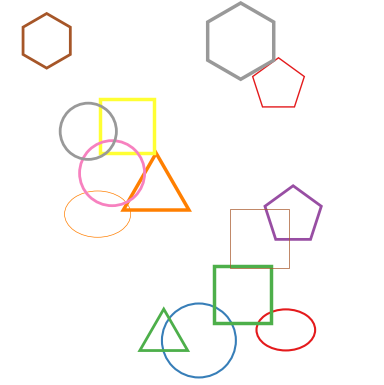[{"shape": "pentagon", "thickness": 1, "radius": 0.35, "center": [0.723, 0.779]}, {"shape": "oval", "thickness": 1.5, "radius": 0.38, "center": [0.742, 0.143]}, {"shape": "circle", "thickness": 1.5, "radius": 0.48, "center": [0.517, 0.116]}, {"shape": "square", "thickness": 2.5, "radius": 0.37, "center": [0.629, 0.236]}, {"shape": "triangle", "thickness": 2, "radius": 0.36, "center": [0.425, 0.125]}, {"shape": "pentagon", "thickness": 2, "radius": 0.38, "center": [0.761, 0.441]}, {"shape": "oval", "thickness": 0.5, "radius": 0.43, "center": [0.254, 0.444]}, {"shape": "triangle", "thickness": 2.5, "radius": 0.49, "center": [0.406, 0.504]}, {"shape": "square", "thickness": 2.5, "radius": 0.35, "center": [0.331, 0.674]}, {"shape": "square", "thickness": 0.5, "radius": 0.39, "center": [0.674, 0.381]}, {"shape": "hexagon", "thickness": 2, "radius": 0.35, "center": [0.121, 0.894]}, {"shape": "circle", "thickness": 2, "radius": 0.42, "center": [0.291, 0.55]}, {"shape": "circle", "thickness": 2, "radius": 0.37, "center": [0.229, 0.659]}, {"shape": "hexagon", "thickness": 2.5, "radius": 0.5, "center": [0.625, 0.893]}]